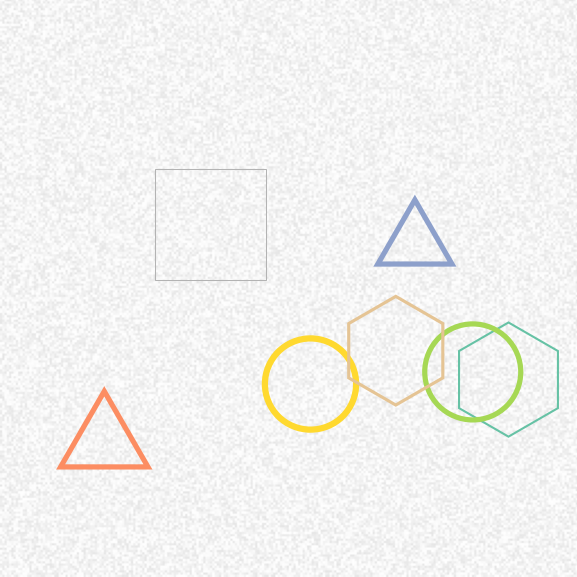[{"shape": "hexagon", "thickness": 1, "radius": 0.49, "center": [0.881, 0.342]}, {"shape": "triangle", "thickness": 2.5, "radius": 0.44, "center": [0.181, 0.234]}, {"shape": "triangle", "thickness": 2.5, "radius": 0.37, "center": [0.718, 0.579]}, {"shape": "circle", "thickness": 2.5, "radius": 0.42, "center": [0.819, 0.355]}, {"shape": "circle", "thickness": 3, "radius": 0.39, "center": [0.538, 0.334]}, {"shape": "hexagon", "thickness": 1.5, "radius": 0.47, "center": [0.685, 0.392]}, {"shape": "square", "thickness": 0.5, "radius": 0.48, "center": [0.365, 0.61]}]